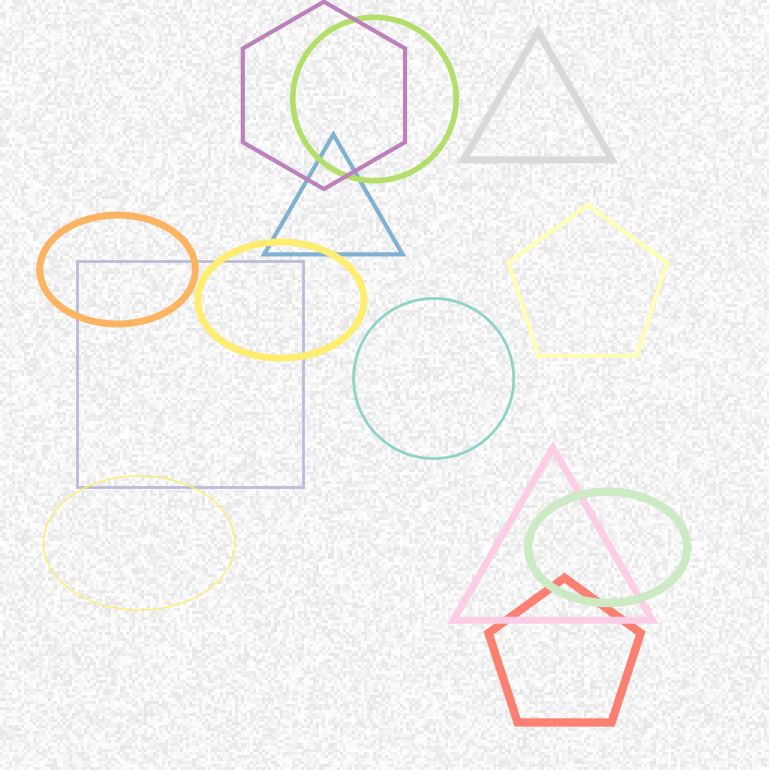[{"shape": "circle", "thickness": 1, "radius": 0.52, "center": [0.563, 0.508]}, {"shape": "pentagon", "thickness": 1.5, "radius": 0.54, "center": [0.763, 0.626]}, {"shape": "square", "thickness": 1, "radius": 0.73, "center": [0.247, 0.514]}, {"shape": "pentagon", "thickness": 3, "radius": 0.52, "center": [0.733, 0.146]}, {"shape": "triangle", "thickness": 1.5, "radius": 0.52, "center": [0.433, 0.722]}, {"shape": "oval", "thickness": 2.5, "radius": 0.51, "center": [0.153, 0.65]}, {"shape": "circle", "thickness": 2, "radius": 0.53, "center": [0.486, 0.871]}, {"shape": "triangle", "thickness": 2.5, "radius": 0.75, "center": [0.718, 0.269]}, {"shape": "triangle", "thickness": 2.5, "radius": 0.56, "center": [0.698, 0.848]}, {"shape": "hexagon", "thickness": 1.5, "radius": 0.61, "center": [0.421, 0.876]}, {"shape": "oval", "thickness": 3, "radius": 0.52, "center": [0.789, 0.289]}, {"shape": "oval", "thickness": 0.5, "radius": 0.62, "center": [0.181, 0.295]}, {"shape": "oval", "thickness": 2.5, "radius": 0.54, "center": [0.365, 0.61]}]